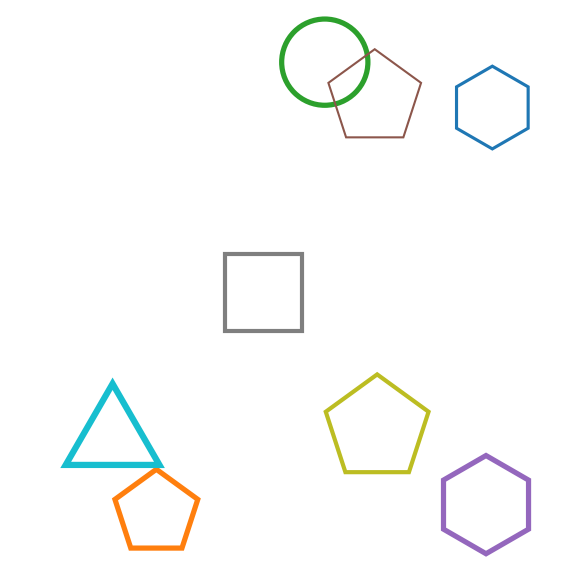[{"shape": "hexagon", "thickness": 1.5, "radius": 0.36, "center": [0.853, 0.813]}, {"shape": "pentagon", "thickness": 2.5, "radius": 0.38, "center": [0.271, 0.111]}, {"shape": "circle", "thickness": 2.5, "radius": 0.37, "center": [0.562, 0.892]}, {"shape": "hexagon", "thickness": 2.5, "radius": 0.43, "center": [0.842, 0.125]}, {"shape": "pentagon", "thickness": 1, "radius": 0.42, "center": [0.649, 0.83]}, {"shape": "square", "thickness": 2, "radius": 0.34, "center": [0.456, 0.492]}, {"shape": "pentagon", "thickness": 2, "radius": 0.47, "center": [0.653, 0.257]}, {"shape": "triangle", "thickness": 3, "radius": 0.47, "center": [0.195, 0.241]}]